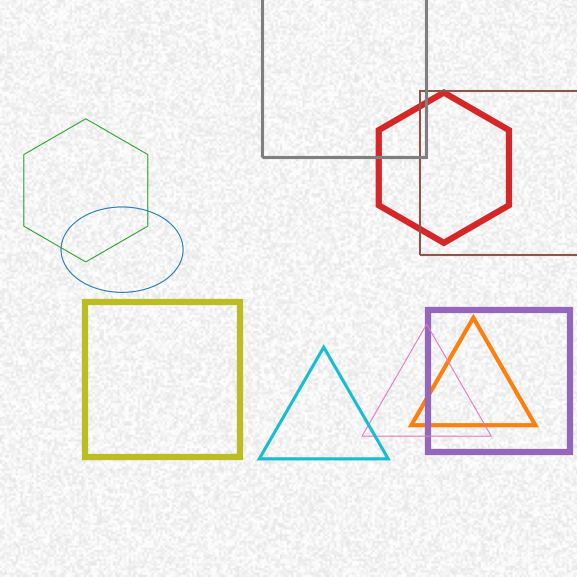[{"shape": "oval", "thickness": 0.5, "radius": 0.53, "center": [0.211, 0.567]}, {"shape": "triangle", "thickness": 2, "radius": 0.62, "center": [0.82, 0.325]}, {"shape": "hexagon", "thickness": 0.5, "radius": 0.62, "center": [0.149, 0.67]}, {"shape": "hexagon", "thickness": 3, "radius": 0.65, "center": [0.769, 0.709]}, {"shape": "square", "thickness": 3, "radius": 0.62, "center": [0.864, 0.34]}, {"shape": "square", "thickness": 1, "radius": 0.71, "center": [0.87, 0.699]}, {"shape": "triangle", "thickness": 0.5, "radius": 0.65, "center": [0.739, 0.308]}, {"shape": "square", "thickness": 1.5, "radius": 0.71, "center": [0.596, 0.869]}, {"shape": "square", "thickness": 3, "radius": 0.67, "center": [0.282, 0.342]}, {"shape": "triangle", "thickness": 1.5, "radius": 0.64, "center": [0.561, 0.269]}]